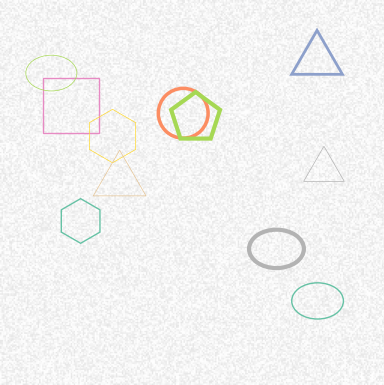[{"shape": "hexagon", "thickness": 1, "radius": 0.29, "center": [0.209, 0.426]}, {"shape": "oval", "thickness": 1, "radius": 0.34, "center": [0.825, 0.218]}, {"shape": "circle", "thickness": 2.5, "radius": 0.32, "center": [0.476, 0.706]}, {"shape": "triangle", "thickness": 2, "radius": 0.38, "center": [0.823, 0.845]}, {"shape": "square", "thickness": 1, "radius": 0.36, "center": [0.184, 0.726]}, {"shape": "pentagon", "thickness": 3, "radius": 0.33, "center": [0.508, 0.694]}, {"shape": "oval", "thickness": 0.5, "radius": 0.33, "center": [0.133, 0.81]}, {"shape": "hexagon", "thickness": 0.5, "radius": 0.35, "center": [0.292, 0.647]}, {"shape": "triangle", "thickness": 0.5, "radius": 0.4, "center": [0.311, 0.531]}, {"shape": "oval", "thickness": 3, "radius": 0.36, "center": [0.718, 0.354]}, {"shape": "triangle", "thickness": 0.5, "radius": 0.3, "center": [0.841, 0.559]}]